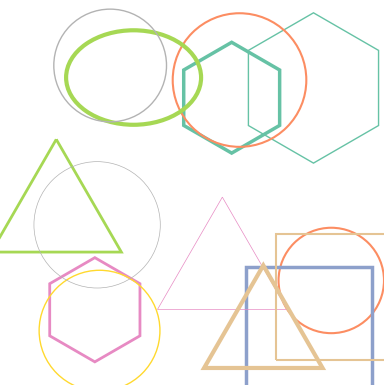[{"shape": "hexagon", "thickness": 1, "radius": 0.98, "center": [0.814, 0.772]}, {"shape": "hexagon", "thickness": 2.5, "radius": 0.72, "center": [0.602, 0.746]}, {"shape": "circle", "thickness": 1.5, "radius": 0.87, "center": [0.622, 0.792]}, {"shape": "circle", "thickness": 1.5, "radius": 0.68, "center": [0.86, 0.272]}, {"shape": "square", "thickness": 2.5, "radius": 0.82, "center": [0.802, 0.143]}, {"shape": "triangle", "thickness": 0.5, "radius": 0.97, "center": [0.577, 0.293]}, {"shape": "hexagon", "thickness": 2, "radius": 0.68, "center": [0.246, 0.195]}, {"shape": "oval", "thickness": 3, "radius": 0.88, "center": [0.347, 0.799]}, {"shape": "triangle", "thickness": 2, "radius": 0.98, "center": [0.146, 0.443]}, {"shape": "circle", "thickness": 1, "radius": 0.78, "center": [0.259, 0.141]}, {"shape": "triangle", "thickness": 3, "radius": 0.89, "center": [0.684, 0.133]}, {"shape": "square", "thickness": 1.5, "radius": 0.82, "center": [0.88, 0.229]}, {"shape": "circle", "thickness": 0.5, "radius": 0.82, "center": [0.252, 0.416]}, {"shape": "circle", "thickness": 1, "radius": 0.73, "center": [0.286, 0.83]}]